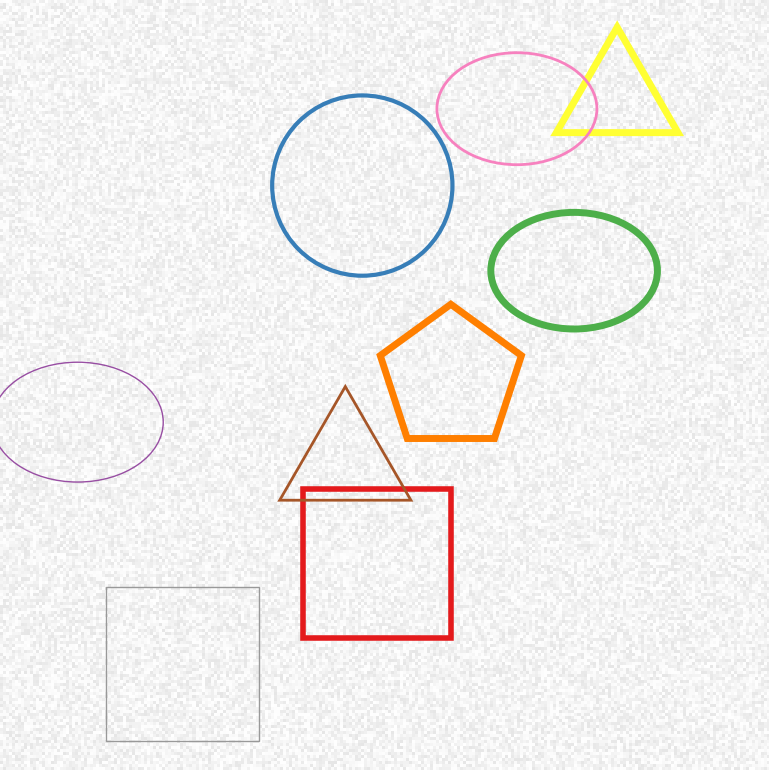[{"shape": "square", "thickness": 2, "radius": 0.48, "center": [0.49, 0.268]}, {"shape": "circle", "thickness": 1.5, "radius": 0.59, "center": [0.471, 0.759]}, {"shape": "oval", "thickness": 2.5, "radius": 0.54, "center": [0.746, 0.648]}, {"shape": "oval", "thickness": 0.5, "radius": 0.56, "center": [0.101, 0.452]}, {"shape": "pentagon", "thickness": 2.5, "radius": 0.48, "center": [0.586, 0.508]}, {"shape": "triangle", "thickness": 2.5, "radius": 0.46, "center": [0.802, 0.873]}, {"shape": "triangle", "thickness": 1, "radius": 0.49, "center": [0.448, 0.4]}, {"shape": "oval", "thickness": 1, "radius": 0.52, "center": [0.671, 0.859]}, {"shape": "square", "thickness": 0.5, "radius": 0.5, "center": [0.237, 0.138]}]